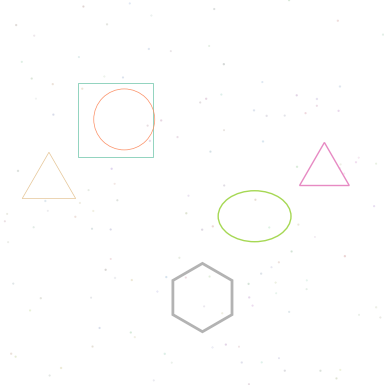[{"shape": "square", "thickness": 0.5, "radius": 0.48, "center": [0.3, 0.688]}, {"shape": "circle", "thickness": 0.5, "radius": 0.4, "center": [0.323, 0.69]}, {"shape": "triangle", "thickness": 1, "radius": 0.37, "center": [0.843, 0.555]}, {"shape": "oval", "thickness": 1, "radius": 0.47, "center": [0.661, 0.438]}, {"shape": "triangle", "thickness": 0.5, "radius": 0.4, "center": [0.127, 0.524]}, {"shape": "hexagon", "thickness": 2, "radius": 0.44, "center": [0.526, 0.227]}]